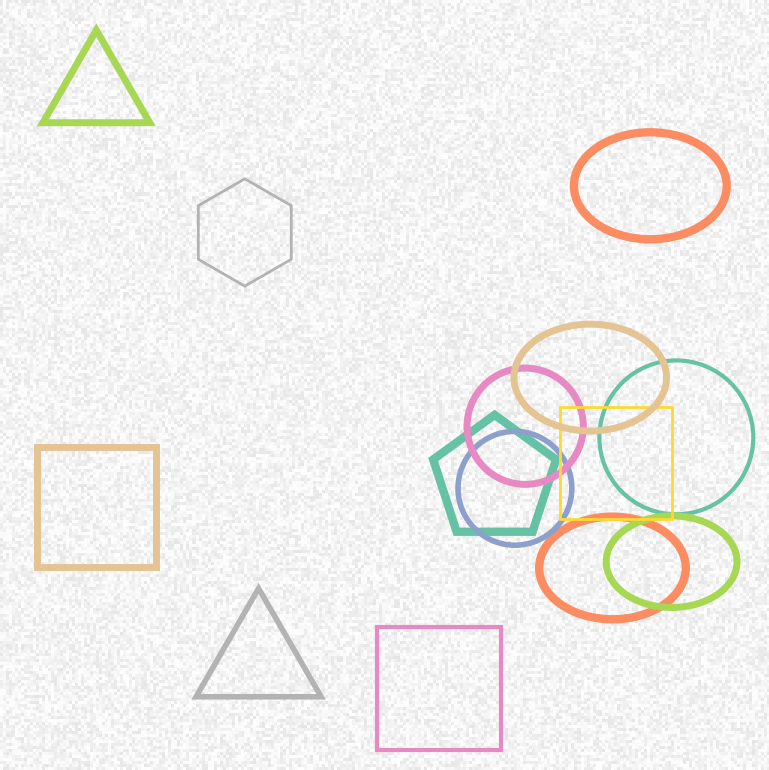[{"shape": "pentagon", "thickness": 3, "radius": 0.42, "center": [0.642, 0.377]}, {"shape": "circle", "thickness": 1.5, "radius": 0.5, "center": [0.878, 0.432]}, {"shape": "oval", "thickness": 3, "radius": 0.5, "center": [0.845, 0.759]}, {"shape": "oval", "thickness": 3, "radius": 0.48, "center": [0.795, 0.262]}, {"shape": "circle", "thickness": 2, "radius": 0.37, "center": [0.669, 0.366]}, {"shape": "square", "thickness": 1.5, "radius": 0.4, "center": [0.57, 0.106]}, {"shape": "circle", "thickness": 2.5, "radius": 0.38, "center": [0.682, 0.446]}, {"shape": "triangle", "thickness": 2.5, "radius": 0.4, "center": [0.125, 0.881]}, {"shape": "oval", "thickness": 2.5, "radius": 0.42, "center": [0.872, 0.271]}, {"shape": "square", "thickness": 1, "radius": 0.36, "center": [0.8, 0.399]}, {"shape": "square", "thickness": 2.5, "radius": 0.39, "center": [0.125, 0.341]}, {"shape": "oval", "thickness": 2.5, "radius": 0.5, "center": [0.767, 0.51]}, {"shape": "hexagon", "thickness": 1, "radius": 0.35, "center": [0.318, 0.698]}, {"shape": "triangle", "thickness": 2, "radius": 0.47, "center": [0.336, 0.142]}]